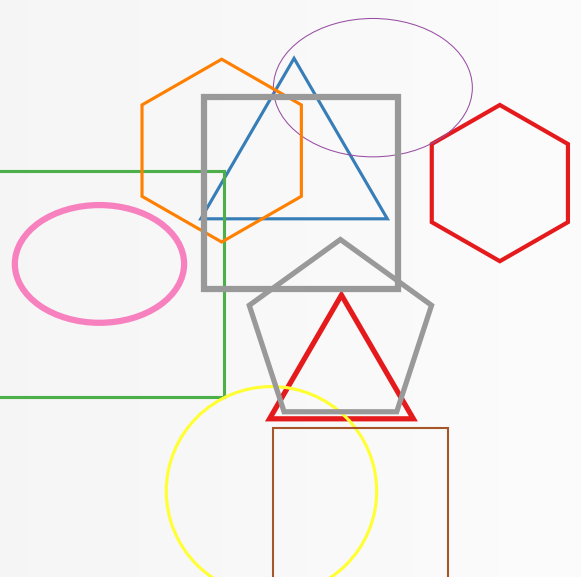[{"shape": "hexagon", "thickness": 2, "radius": 0.68, "center": [0.86, 0.682]}, {"shape": "triangle", "thickness": 2.5, "radius": 0.71, "center": [0.587, 0.345]}, {"shape": "triangle", "thickness": 1.5, "radius": 0.93, "center": [0.506, 0.713]}, {"shape": "square", "thickness": 1.5, "radius": 0.98, "center": [0.19, 0.507]}, {"shape": "oval", "thickness": 0.5, "radius": 0.86, "center": [0.642, 0.847]}, {"shape": "hexagon", "thickness": 1.5, "radius": 0.79, "center": [0.381, 0.738]}, {"shape": "circle", "thickness": 1.5, "radius": 0.91, "center": [0.467, 0.149]}, {"shape": "square", "thickness": 1, "radius": 0.76, "center": [0.62, 0.107]}, {"shape": "oval", "thickness": 3, "radius": 0.73, "center": [0.171, 0.542]}, {"shape": "square", "thickness": 3, "radius": 0.83, "center": [0.518, 0.665]}, {"shape": "pentagon", "thickness": 2.5, "radius": 0.82, "center": [0.586, 0.42]}]